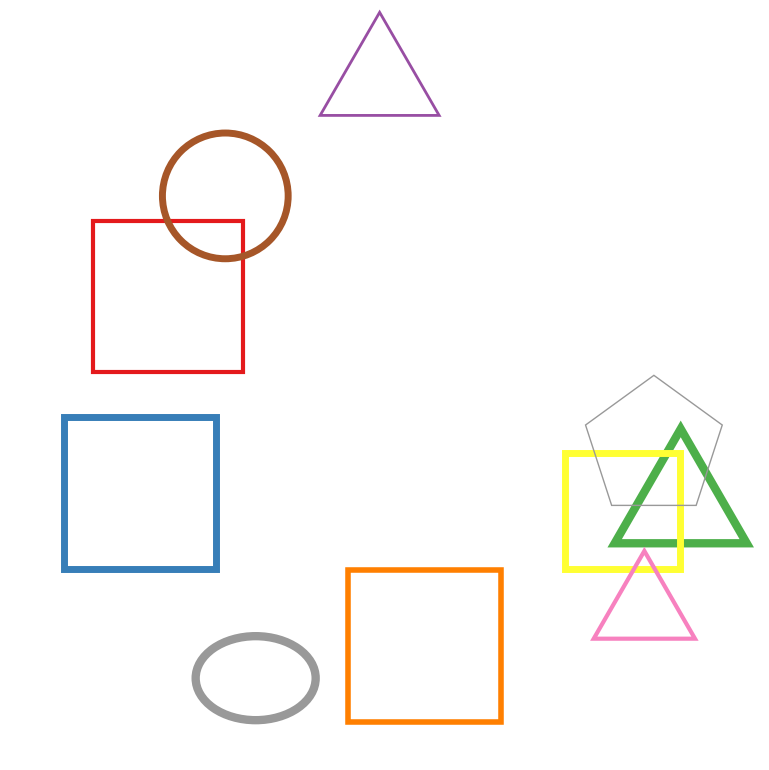[{"shape": "square", "thickness": 1.5, "radius": 0.49, "center": [0.218, 0.615]}, {"shape": "square", "thickness": 2.5, "radius": 0.49, "center": [0.181, 0.359]}, {"shape": "triangle", "thickness": 3, "radius": 0.5, "center": [0.884, 0.344]}, {"shape": "triangle", "thickness": 1, "radius": 0.45, "center": [0.493, 0.895]}, {"shape": "square", "thickness": 2, "radius": 0.5, "center": [0.552, 0.161]}, {"shape": "square", "thickness": 2.5, "radius": 0.38, "center": [0.808, 0.336]}, {"shape": "circle", "thickness": 2.5, "radius": 0.41, "center": [0.293, 0.746]}, {"shape": "triangle", "thickness": 1.5, "radius": 0.38, "center": [0.837, 0.209]}, {"shape": "oval", "thickness": 3, "radius": 0.39, "center": [0.332, 0.119]}, {"shape": "pentagon", "thickness": 0.5, "radius": 0.47, "center": [0.849, 0.419]}]